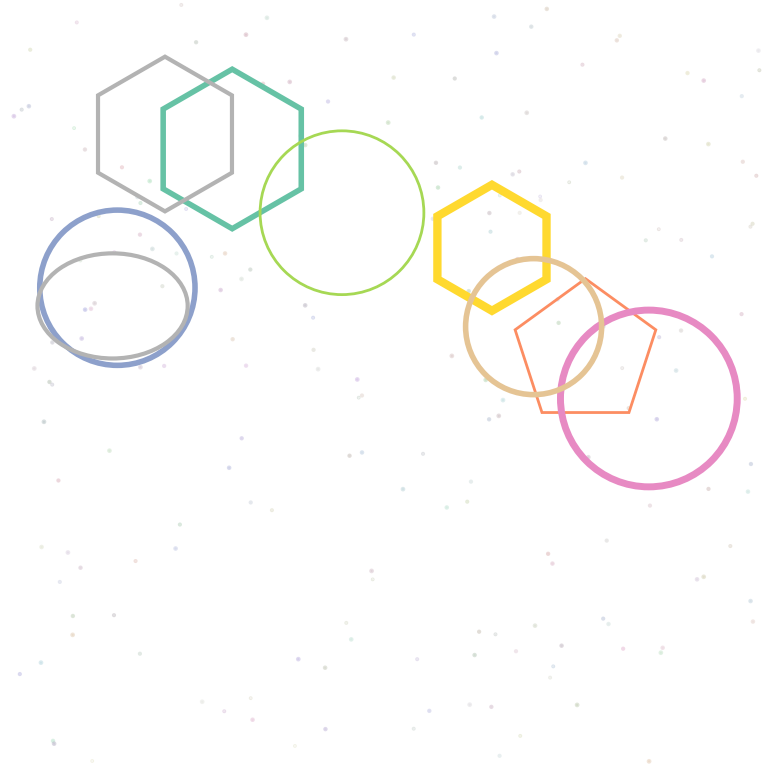[{"shape": "hexagon", "thickness": 2, "radius": 0.52, "center": [0.302, 0.807]}, {"shape": "pentagon", "thickness": 1, "radius": 0.48, "center": [0.76, 0.542]}, {"shape": "circle", "thickness": 2, "radius": 0.5, "center": [0.152, 0.626]}, {"shape": "circle", "thickness": 2.5, "radius": 0.57, "center": [0.843, 0.482]}, {"shape": "circle", "thickness": 1, "radius": 0.53, "center": [0.444, 0.724]}, {"shape": "hexagon", "thickness": 3, "radius": 0.41, "center": [0.639, 0.678]}, {"shape": "circle", "thickness": 2, "radius": 0.44, "center": [0.693, 0.576]}, {"shape": "hexagon", "thickness": 1.5, "radius": 0.5, "center": [0.214, 0.826]}, {"shape": "oval", "thickness": 1.5, "radius": 0.49, "center": [0.146, 0.603]}]